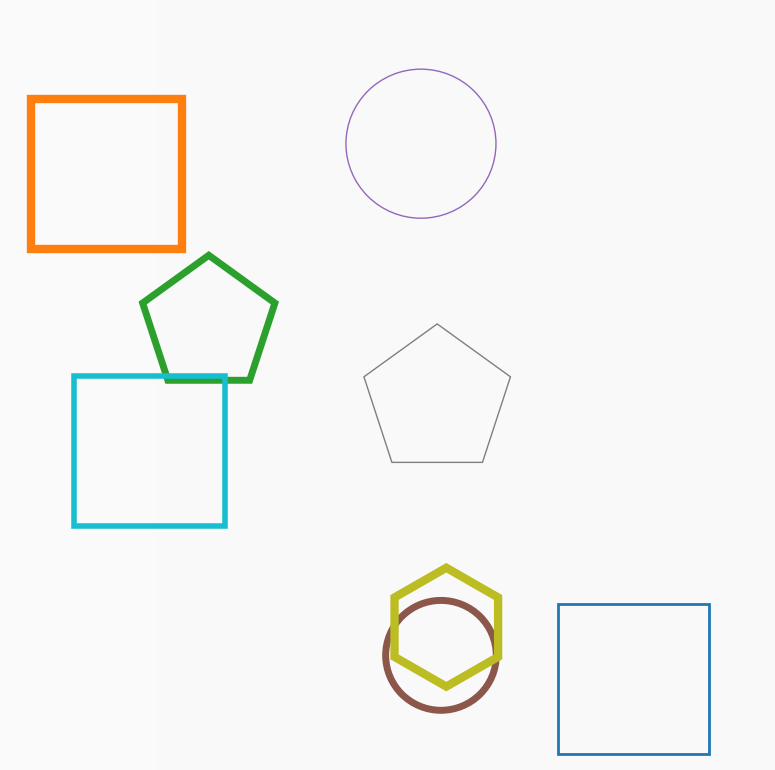[{"shape": "square", "thickness": 1, "radius": 0.49, "center": [0.818, 0.118]}, {"shape": "square", "thickness": 3, "radius": 0.49, "center": [0.138, 0.774]}, {"shape": "pentagon", "thickness": 2.5, "radius": 0.45, "center": [0.269, 0.579]}, {"shape": "circle", "thickness": 0.5, "radius": 0.48, "center": [0.543, 0.813]}, {"shape": "circle", "thickness": 2.5, "radius": 0.36, "center": [0.569, 0.149]}, {"shape": "pentagon", "thickness": 0.5, "radius": 0.5, "center": [0.564, 0.48]}, {"shape": "hexagon", "thickness": 3, "radius": 0.39, "center": [0.576, 0.185]}, {"shape": "square", "thickness": 2, "radius": 0.49, "center": [0.193, 0.414]}]